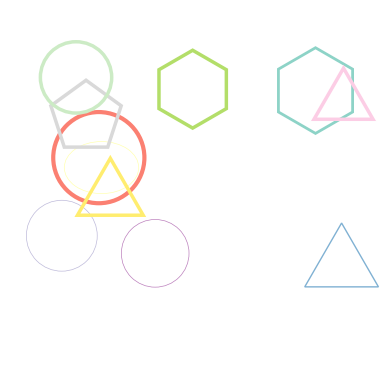[{"shape": "hexagon", "thickness": 2, "radius": 0.56, "center": [0.82, 0.765]}, {"shape": "oval", "thickness": 0.5, "radius": 0.48, "center": [0.264, 0.565]}, {"shape": "circle", "thickness": 0.5, "radius": 0.46, "center": [0.161, 0.388]}, {"shape": "circle", "thickness": 3, "radius": 0.59, "center": [0.257, 0.591]}, {"shape": "triangle", "thickness": 1, "radius": 0.55, "center": [0.887, 0.31]}, {"shape": "hexagon", "thickness": 2.5, "radius": 0.51, "center": [0.5, 0.768]}, {"shape": "triangle", "thickness": 2.5, "radius": 0.44, "center": [0.892, 0.734]}, {"shape": "pentagon", "thickness": 2.5, "radius": 0.48, "center": [0.223, 0.696]}, {"shape": "circle", "thickness": 0.5, "radius": 0.44, "center": [0.403, 0.342]}, {"shape": "circle", "thickness": 2.5, "radius": 0.46, "center": [0.197, 0.799]}, {"shape": "triangle", "thickness": 2.5, "radius": 0.49, "center": [0.287, 0.49]}]